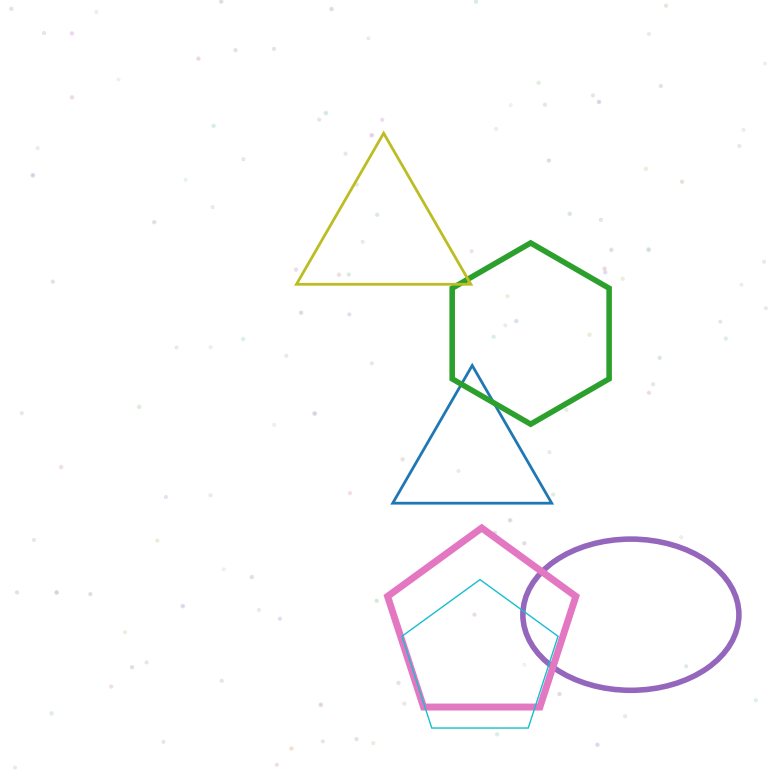[{"shape": "triangle", "thickness": 1, "radius": 0.6, "center": [0.613, 0.406]}, {"shape": "hexagon", "thickness": 2, "radius": 0.59, "center": [0.689, 0.567]}, {"shape": "oval", "thickness": 2, "radius": 0.7, "center": [0.819, 0.202]}, {"shape": "pentagon", "thickness": 2.5, "radius": 0.64, "center": [0.626, 0.186]}, {"shape": "triangle", "thickness": 1, "radius": 0.65, "center": [0.498, 0.696]}, {"shape": "pentagon", "thickness": 0.5, "radius": 0.53, "center": [0.623, 0.141]}]